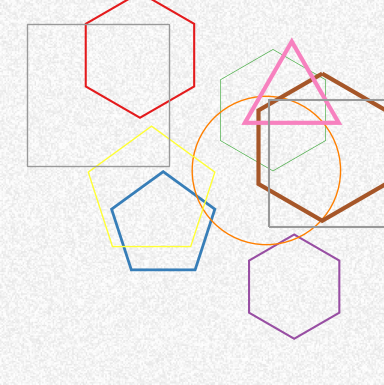[{"shape": "hexagon", "thickness": 1.5, "radius": 0.81, "center": [0.364, 0.857]}, {"shape": "pentagon", "thickness": 2, "radius": 0.7, "center": [0.424, 0.413]}, {"shape": "hexagon", "thickness": 0.5, "radius": 0.79, "center": [0.709, 0.714]}, {"shape": "hexagon", "thickness": 1.5, "radius": 0.68, "center": [0.764, 0.255]}, {"shape": "circle", "thickness": 1, "radius": 0.96, "center": [0.692, 0.557]}, {"shape": "pentagon", "thickness": 1, "radius": 0.86, "center": [0.394, 0.499]}, {"shape": "hexagon", "thickness": 3, "radius": 0.96, "center": [0.837, 0.618]}, {"shape": "triangle", "thickness": 3, "radius": 0.7, "center": [0.758, 0.751]}, {"shape": "square", "thickness": 1, "radius": 0.92, "center": [0.255, 0.753]}, {"shape": "square", "thickness": 1.5, "radius": 0.82, "center": [0.864, 0.575]}]